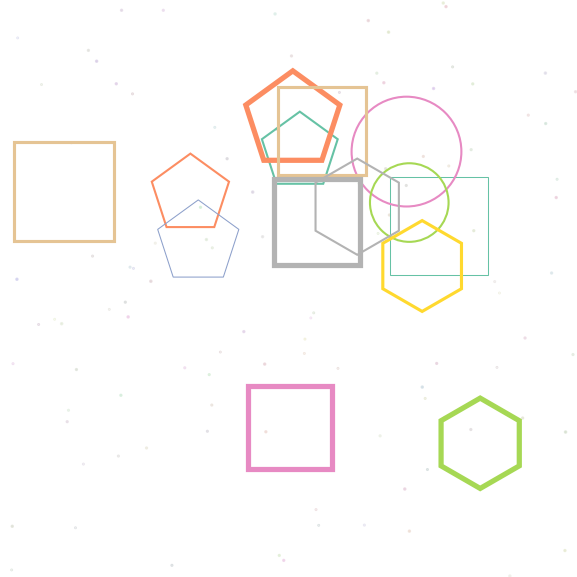[{"shape": "square", "thickness": 0.5, "radius": 0.42, "center": [0.76, 0.607]}, {"shape": "pentagon", "thickness": 1, "radius": 0.35, "center": [0.519, 0.737]}, {"shape": "pentagon", "thickness": 1, "radius": 0.35, "center": [0.33, 0.663]}, {"shape": "pentagon", "thickness": 2.5, "radius": 0.43, "center": [0.507, 0.791]}, {"shape": "pentagon", "thickness": 0.5, "radius": 0.37, "center": [0.343, 0.579]}, {"shape": "square", "thickness": 2.5, "radius": 0.36, "center": [0.502, 0.259]}, {"shape": "circle", "thickness": 1, "radius": 0.48, "center": [0.704, 0.737]}, {"shape": "circle", "thickness": 1, "radius": 0.34, "center": [0.709, 0.648]}, {"shape": "hexagon", "thickness": 2.5, "radius": 0.39, "center": [0.831, 0.232]}, {"shape": "hexagon", "thickness": 1.5, "radius": 0.39, "center": [0.731, 0.539]}, {"shape": "square", "thickness": 1.5, "radius": 0.43, "center": [0.111, 0.668]}, {"shape": "square", "thickness": 1.5, "radius": 0.38, "center": [0.557, 0.773]}, {"shape": "square", "thickness": 2.5, "radius": 0.37, "center": [0.55, 0.614]}, {"shape": "hexagon", "thickness": 1, "radius": 0.42, "center": [0.619, 0.641]}]